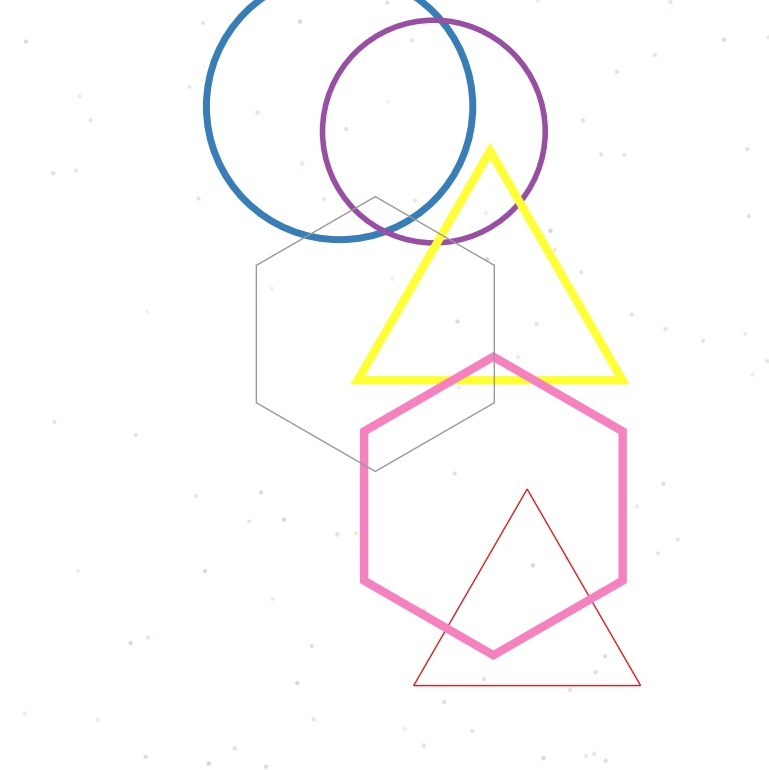[{"shape": "triangle", "thickness": 0.5, "radius": 0.85, "center": [0.685, 0.195]}, {"shape": "circle", "thickness": 2.5, "radius": 0.86, "center": [0.441, 0.862]}, {"shape": "circle", "thickness": 2, "radius": 0.72, "center": [0.563, 0.829]}, {"shape": "triangle", "thickness": 3, "radius": 0.99, "center": [0.637, 0.605]}, {"shape": "hexagon", "thickness": 3, "radius": 0.97, "center": [0.641, 0.343]}, {"shape": "hexagon", "thickness": 0.5, "radius": 0.89, "center": [0.487, 0.566]}]